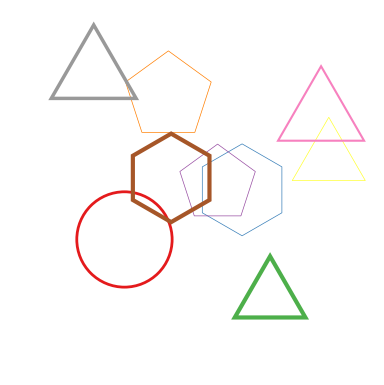[{"shape": "circle", "thickness": 2, "radius": 0.62, "center": [0.323, 0.378]}, {"shape": "hexagon", "thickness": 0.5, "radius": 0.6, "center": [0.629, 0.507]}, {"shape": "triangle", "thickness": 3, "radius": 0.53, "center": [0.702, 0.228]}, {"shape": "pentagon", "thickness": 0.5, "radius": 0.52, "center": [0.565, 0.523]}, {"shape": "pentagon", "thickness": 0.5, "radius": 0.58, "center": [0.437, 0.751]}, {"shape": "triangle", "thickness": 0.5, "radius": 0.55, "center": [0.854, 0.586]}, {"shape": "hexagon", "thickness": 3, "radius": 0.57, "center": [0.445, 0.538]}, {"shape": "triangle", "thickness": 1.5, "radius": 0.64, "center": [0.834, 0.699]}, {"shape": "triangle", "thickness": 2.5, "radius": 0.64, "center": [0.243, 0.808]}]